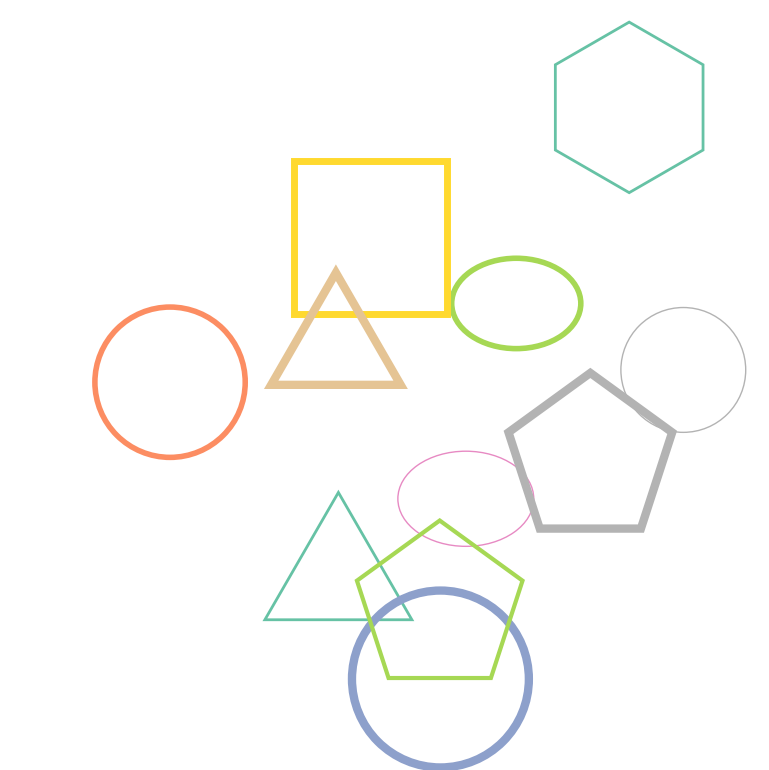[{"shape": "hexagon", "thickness": 1, "radius": 0.55, "center": [0.817, 0.861]}, {"shape": "triangle", "thickness": 1, "radius": 0.55, "center": [0.439, 0.25]}, {"shape": "circle", "thickness": 2, "radius": 0.49, "center": [0.221, 0.504]}, {"shape": "circle", "thickness": 3, "radius": 0.57, "center": [0.572, 0.118]}, {"shape": "oval", "thickness": 0.5, "radius": 0.44, "center": [0.605, 0.352]}, {"shape": "pentagon", "thickness": 1.5, "radius": 0.57, "center": [0.571, 0.211]}, {"shape": "oval", "thickness": 2, "radius": 0.42, "center": [0.67, 0.606]}, {"shape": "square", "thickness": 2.5, "radius": 0.5, "center": [0.481, 0.692]}, {"shape": "triangle", "thickness": 3, "radius": 0.49, "center": [0.436, 0.549]}, {"shape": "circle", "thickness": 0.5, "radius": 0.41, "center": [0.887, 0.52]}, {"shape": "pentagon", "thickness": 3, "radius": 0.56, "center": [0.767, 0.404]}]